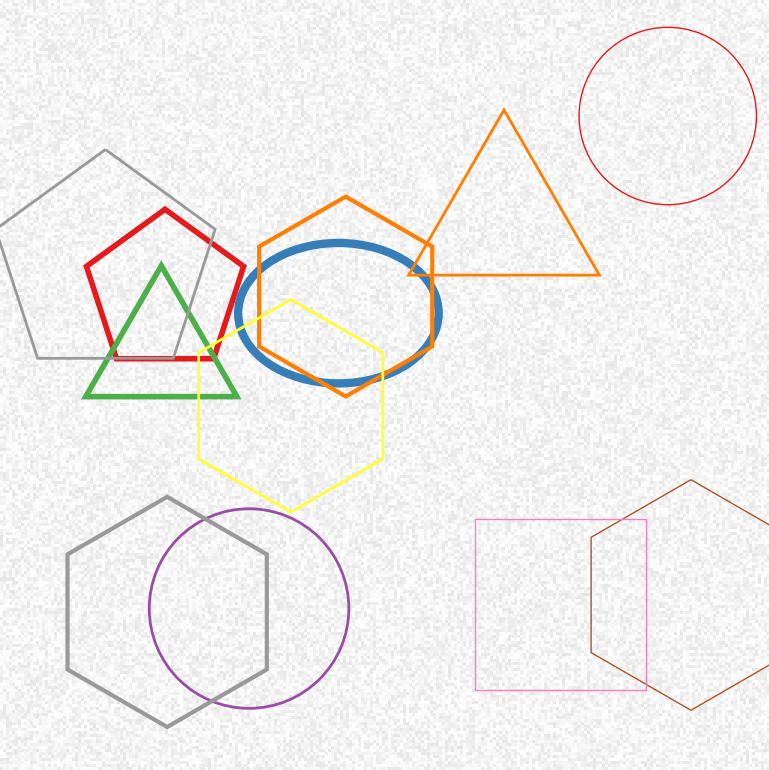[{"shape": "pentagon", "thickness": 2, "radius": 0.54, "center": [0.214, 0.621]}, {"shape": "circle", "thickness": 0.5, "radius": 0.58, "center": [0.867, 0.849]}, {"shape": "oval", "thickness": 3, "radius": 0.65, "center": [0.44, 0.593]}, {"shape": "triangle", "thickness": 2, "radius": 0.57, "center": [0.21, 0.542]}, {"shape": "circle", "thickness": 1, "radius": 0.65, "center": [0.323, 0.21]}, {"shape": "hexagon", "thickness": 1.5, "radius": 0.65, "center": [0.449, 0.615]}, {"shape": "triangle", "thickness": 1, "radius": 0.72, "center": [0.655, 0.714]}, {"shape": "hexagon", "thickness": 1, "radius": 0.69, "center": [0.378, 0.473]}, {"shape": "hexagon", "thickness": 0.5, "radius": 0.75, "center": [0.897, 0.227]}, {"shape": "square", "thickness": 0.5, "radius": 0.55, "center": [0.728, 0.215]}, {"shape": "hexagon", "thickness": 1.5, "radius": 0.75, "center": [0.217, 0.205]}, {"shape": "pentagon", "thickness": 1, "radius": 0.75, "center": [0.137, 0.656]}]